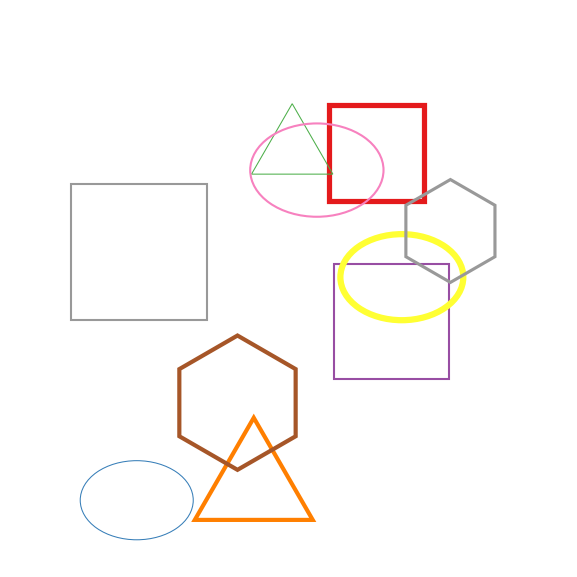[{"shape": "square", "thickness": 2.5, "radius": 0.41, "center": [0.652, 0.734]}, {"shape": "oval", "thickness": 0.5, "radius": 0.49, "center": [0.237, 0.133]}, {"shape": "triangle", "thickness": 0.5, "radius": 0.41, "center": [0.506, 0.738]}, {"shape": "square", "thickness": 1, "radius": 0.5, "center": [0.678, 0.443]}, {"shape": "triangle", "thickness": 2, "radius": 0.59, "center": [0.439, 0.158]}, {"shape": "oval", "thickness": 3, "radius": 0.53, "center": [0.696, 0.519]}, {"shape": "hexagon", "thickness": 2, "radius": 0.58, "center": [0.411, 0.302]}, {"shape": "oval", "thickness": 1, "radius": 0.58, "center": [0.549, 0.705]}, {"shape": "hexagon", "thickness": 1.5, "radius": 0.45, "center": [0.78, 0.599]}, {"shape": "square", "thickness": 1, "radius": 0.59, "center": [0.241, 0.563]}]